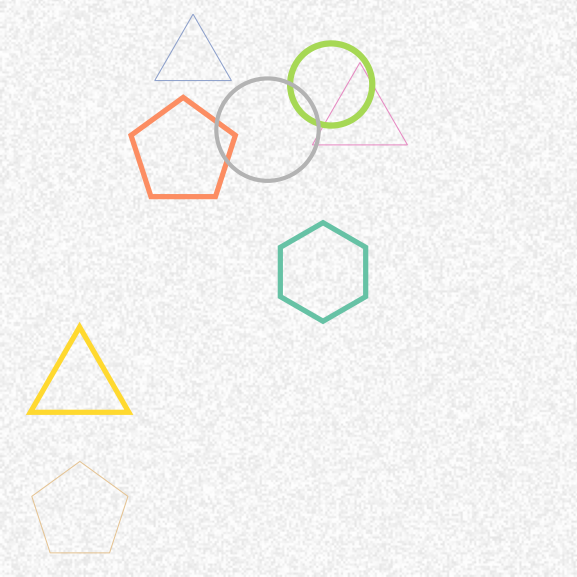[{"shape": "hexagon", "thickness": 2.5, "radius": 0.43, "center": [0.559, 0.528]}, {"shape": "pentagon", "thickness": 2.5, "radius": 0.47, "center": [0.317, 0.735]}, {"shape": "triangle", "thickness": 0.5, "radius": 0.38, "center": [0.334, 0.898]}, {"shape": "triangle", "thickness": 0.5, "radius": 0.48, "center": [0.623, 0.796]}, {"shape": "circle", "thickness": 3, "radius": 0.36, "center": [0.574, 0.853]}, {"shape": "triangle", "thickness": 2.5, "radius": 0.49, "center": [0.138, 0.334]}, {"shape": "pentagon", "thickness": 0.5, "radius": 0.44, "center": [0.138, 0.113]}, {"shape": "circle", "thickness": 2, "radius": 0.44, "center": [0.463, 0.775]}]